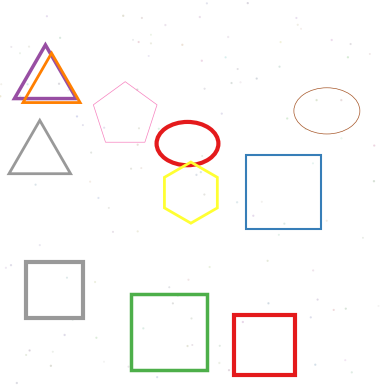[{"shape": "oval", "thickness": 3, "radius": 0.4, "center": [0.487, 0.627]}, {"shape": "square", "thickness": 3, "radius": 0.4, "center": [0.686, 0.104]}, {"shape": "square", "thickness": 1.5, "radius": 0.48, "center": [0.737, 0.501]}, {"shape": "square", "thickness": 2.5, "radius": 0.5, "center": [0.439, 0.138]}, {"shape": "triangle", "thickness": 2.5, "radius": 0.46, "center": [0.118, 0.79]}, {"shape": "triangle", "thickness": 2, "radius": 0.43, "center": [0.134, 0.776]}, {"shape": "hexagon", "thickness": 2, "radius": 0.4, "center": [0.496, 0.5]}, {"shape": "oval", "thickness": 0.5, "radius": 0.43, "center": [0.849, 0.712]}, {"shape": "pentagon", "thickness": 0.5, "radius": 0.43, "center": [0.325, 0.701]}, {"shape": "triangle", "thickness": 2, "radius": 0.46, "center": [0.103, 0.595]}, {"shape": "square", "thickness": 3, "radius": 0.37, "center": [0.142, 0.247]}]